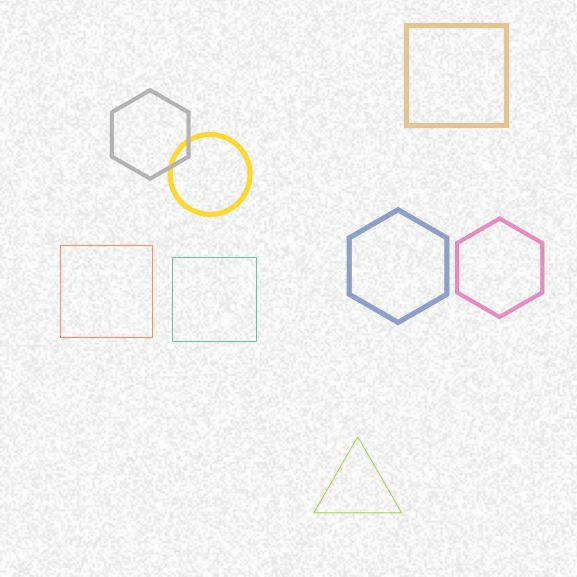[{"shape": "square", "thickness": 0.5, "radius": 0.36, "center": [0.37, 0.482]}, {"shape": "square", "thickness": 0.5, "radius": 0.4, "center": [0.183, 0.496]}, {"shape": "hexagon", "thickness": 2.5, "radius": 0.49, "center": [0.689, 0.538]}, {"shape": "hexagon", "thickness": 2, "radius": 0.43, "center": [0.865, 0.535]}, {"shape": "triangle", "thickness": 0.5, "radius": 0.44, "center": [0.619, 0.155]}, {"shape": "circle", "thickness": 2.5, "radius": 0.35, "center": [0.364, 0.697]}, {"shape": "square", "thickness": 2.5, "radius": 0.43, "center": [0.789, 0.869]}, {"shape": "hexagon", "thickness": 2, "radius": 0.38, "center": [0.26, 0.766]}]